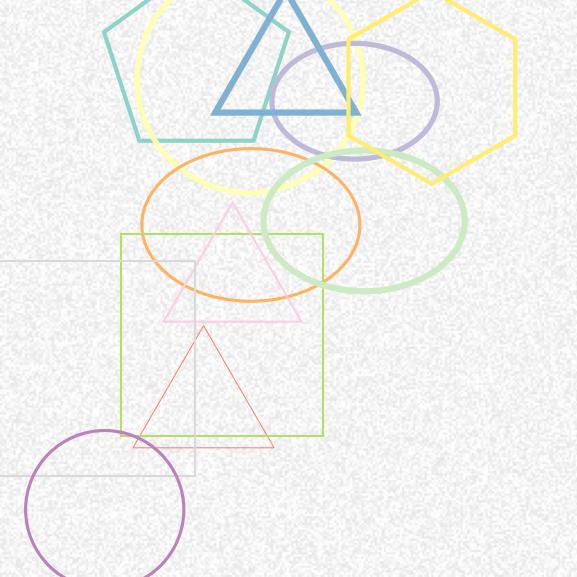[{"shape": "pentagon", "thickness": 2, "radius": 0.84, "center": [0.34, 0.892]}, {"shape": "circle", "thickness": 2.5, "radius": 0.98, "center": [0.433, 0.861]}, {"shape": "oval", "thickness": 2.5, "radius": 0.72, "center": [0.614, 0.824]}, {"shape": "triangle", "thickness": 0.5, "radius": 0.71, "center": [0.352, 0.294]}, {"shape": "triangle", "thickness": 3, "radius": 0.71, "center": [0.495, 0.875]}, {"shape": "oval", "thickness": 1.5, "radius": 0.94, "center": [0.434, 0.61]}, {"shape": "square", "thickness": 1, "radius": 0.87, "center": [0.385, 0.42]}, {"shape": "triangle", "thickness": 1, "radius": 0.69, "center": [0.403, 0.511]}, {"shape": "square", "thickness": 1, "radius": 0.93, "center": [0.152, 0.362]}, {"shape": "circle", "thickness": 1.5, "radius": 0.68, "center": [0.181, 0.117]}, {"shape": "oval", "thickness": 3, "radius": 0.87, "center": [0.631, 0.617]}, {"shape": "hexagon", "thickness": 2, "radius": 0.83, "center": [0.748, 0.848]}]